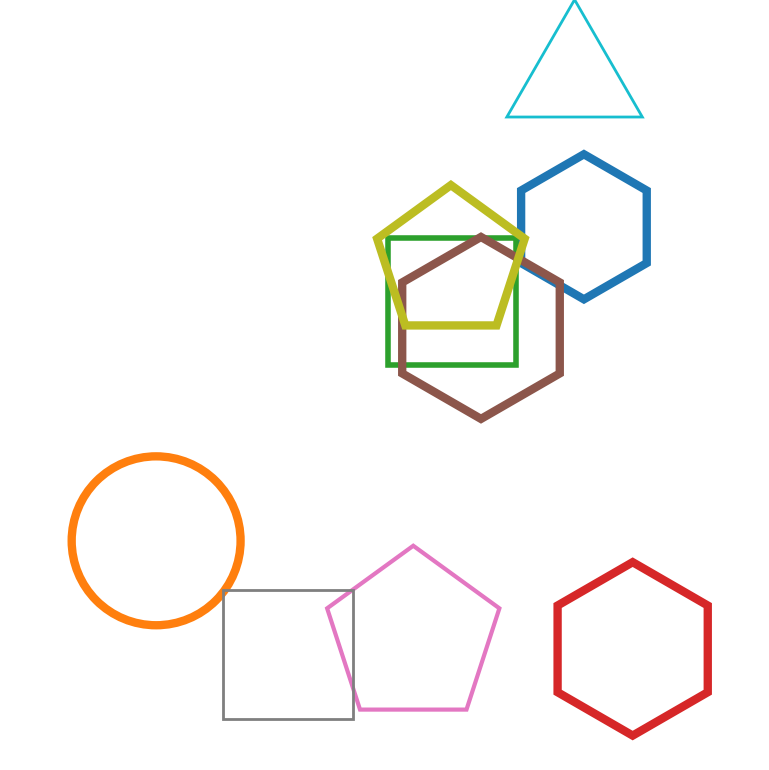[{"shape": "hexagon", "thickness": 3, "radius": 0.47, "center": [0.758, 0.705]}, {"shape": "circle", "thickness": 3, "radius": 0.55, "center": [0.203, 0.298]}, {"shape": "square", "thickness": 2, "radius": 0.41, "center": [0.587, 0.608]}, {"shape": "hexagon", "thickness": 3, "radius": 0.56, "center": [0.822, 0.157]}, {"shape": "hexagon", "thickness": 3, "radius": 0.59, "center": [0.625, 0.574]}, {"shape": "pentagon", "thickness": 1.5, "radius": 0.59, "center": [0.537, 0.174]}, {"shape": "square", "thickness": 1, "radius": 0.42, "center": [0.374, 0.15]}, {"shape": "pentagon", "thickness": 3, "radius": 0.5, "center": [0.586, 0.659]}, {"shape": "triangle", "thickness": 1, "radius": 0.51, "center": [0.746, 0.899]}]